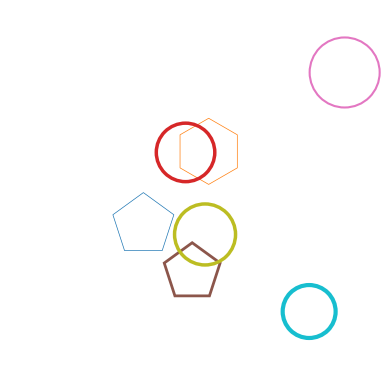[{"shape": "pentagon", "thickness": 0.5, "radius": 0.42, "center": [0.372, 0.416]}, {"shape": "hexagon", "thickness": 0.5, "radius": 0.43, "center": [0.542, 0.607]}, {"shape": "circle", "thickness": 2.5, "radius": 0.38, "center": [0.482, 0.604]}, {"shape": "pentagon", "thickness": 2, "radius": 0.38, "center": [0.499, 0.293]}, {"shape": "circle", "thickness": 1.5, "radius": 0.45, "center": [0.895, 0.812]}, {"shape": "circle", "thickness": 2.5, "radius": 0.4, "center": [0.533, 0.391]}, {"shape": "circle", "thickness": 3, "radius": 0.34, "center": [0.803, 0.191]}]